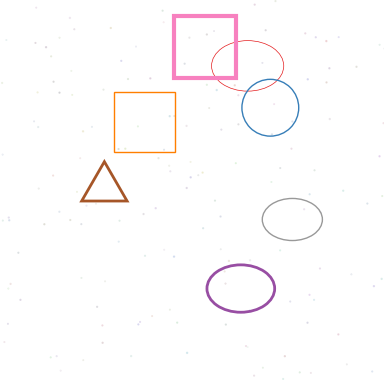[{"shape": "oval", "thickness": 0.5, "radius": 0.47, "center": [0.643, 0.829]}, {"shape": "circle", "thickness": 1, "radius": 0.37, "center": [0.702, 0.72]}, {"shape": "oval", "thickness": 2, "radius": 0.44, "center": [0.625, 0.251]}, {"shape": "square", "thickness": 1, "radius": 0.39, "center": [0.376, 0.683]}, {"shape": "triangle", "thickness": 2, "radius": 0.34, "center": [0.271, 0.512]}, {"shape": "square", "thickness": 3, "radius": 0.4, "center": [0.532, 0.877]}, {"shape": "oval", "thickness": 1, "radius": 0.39, "center": [0.759, 0.43]}]